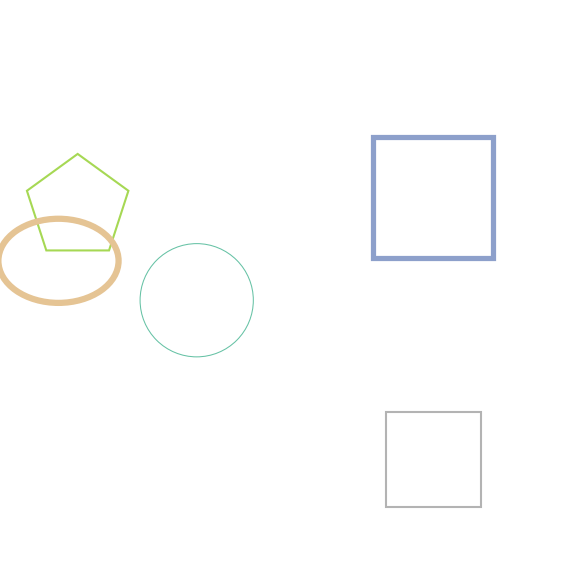[{"shape": "circle", "thickness": 0.5, "radius": 0.49, "center": [0.341, 0.479]}, {"shape": "square", "thickness": 2.5, "radius": 0.52, "center": [0.75, 0.657]}, {"shape": "pentagon", "thickness": 1, "radius": 0.46, "center": [0.134, 0.64]}, {"shape": "oval", "thickness": 3, "radius": 0.52, "center": [0.101, 0.547]}, {"shape": "square", "thickness": 1, "radius": 0.41, "center": [0.751, 0.203]}]